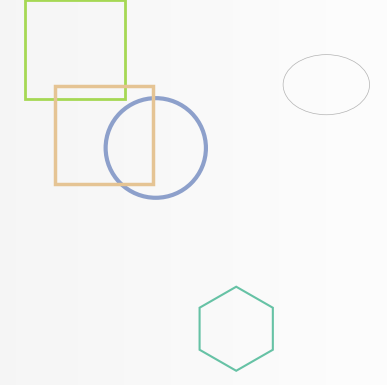[{"shape": "hexagon", "thickness": 1.5, "radius": 0.55, "center": [0.61, 0.146]}, {"shape": "circle", "thickness": 3, "radius": 0.65, "center": [0.402, 0.616]}, {"shape": "square", "thickness": 2, "radius": 0.64, "center": [0.193, 0.872]}, {"shape": "square", "thickness": 2.5, "radius": 0.64, "center": [0.269, 0.65]}, {"shape": "oval", "thickness": 0.5, "radius": 0.56, "center": [0.842, 0.78]}]